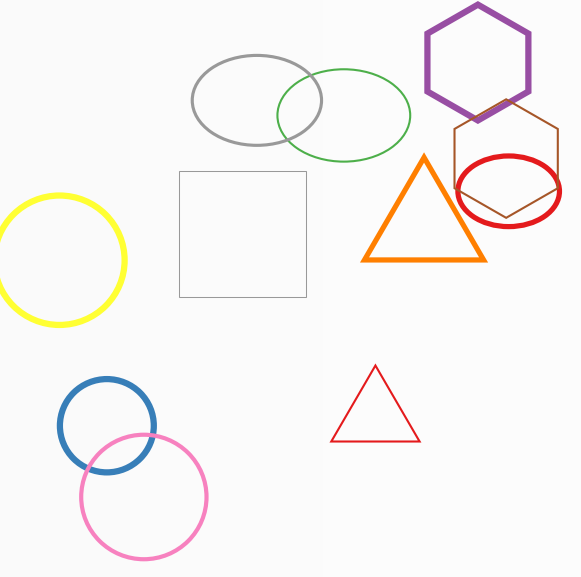[{"shape": "triangle", "thickness": 1, "radius": 0.44, "center": [0.646, 0.278]}, {"shape": "oval", "thickness": 2.5, "radius": 0.44, "center": [0.875, 0.668]}, {"shape": "circle", "thickness": 3, "radius": 0.4, "center": [0.184, 0.262]}, {"shape": "oval", "thickness": 1, "radius": 0.57, "center": [0.592, 0.799]}, {"shape": "hexagon", "thickness": 3, "radius": 0.5, "center": [0.822, 0.891]}, {"shape": "triangle", "thickness": 2.5, "radius": 0.59, "center": [0.73, 0.608]}, {"shape": "circle", "thickness": 3, "radius": 0.56, "center": [0.102, 0.549]}, {"shape": "hexagon", "thickness": 1, "radius": 0.51, "center": [0.871, 0.725]}, {"shape": "circle", "thickness": 2, "radius": 0.54, "center": [0.247, 0.139]}, {"shape": "square", "thickness": 0.5, "radius": 0.55, "center": [0.417, 0.594]}, {"shape": "oval", "thickness": 1.5, "radius": 0.56, "center": [0.442, 0.825]}]